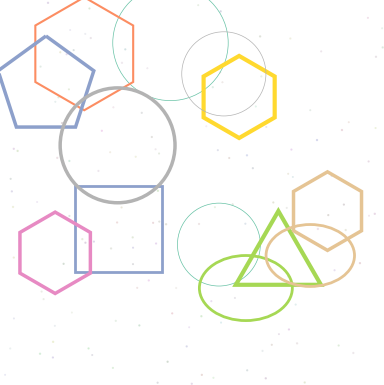[{"shape": "circle", "thickness": 0.5, "radius": 0.75, "center": [0.443, 0.889]}, {"shape": "circle", "thickness": 0.5, "radius": 0.54, "center": [0.569, 0.365]}, {"shape": "hexagon", "thickness": 1.5, "radius": 0.73, "center": [0.219, 0.86]}, {"shape": "pentagon", "thickness": 2.5, "radius": 0.65, "center": [0.119, 0.776]}, {"shape": "square", "thickness": 2, "radius": 0.56, "center": [0.308, 0.406]}, {"shape": "hexagon", "thickness": 2.5, "radius": 0.53, "center": [0.143, 0.343]}, {"shape": "oval", "thickness": 2, "radius": 0.6, "center": [0.639, 0.252]}, {"shape": "triangle", "thickness": 3, "radius": 0.64, "center": [0.723, 0.324]}, {"shape": "hexagon", "thickness": 3, "radius": 0.53, "center": [0.621, 0.748]}, {"shape": "hexagon", "thickness": 2.5, "radius": 0.51, "center": [0.851, 0.452]}, {"shape": "oval", "thickness": 2, "radius": 0.57, "center": [0.806, 0.336]}, {"shape": "circle", "thickness": 2.5, "radius": 0.75, "center": [0.305, 0.623]}, {"shape": "circle", "thickness": 0.5, "radius": 0.55, "center": [0.581, 0.808]}]